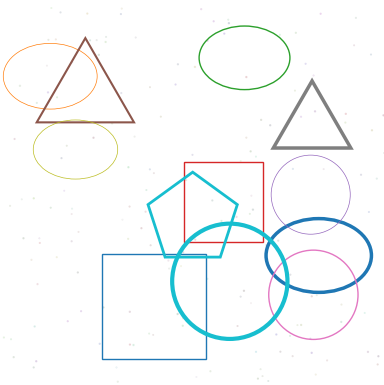[{"shape": "square", "thickness": 1, "radius": 0.68, "center": [0.399, 0.204]}, {"shape": "oval", "thickness": 2.5, "radius": 0.68, "center": [0.828, 0.336]}, {"shape": "oval", "thickness": 0.5, "radius": 0.61, "center": [0.13, 0.802]}, {"shape": "oval", "thickness": 1, "radius": 0.59, "center": [0.635, 0.85]}, {"shape": "square", "thickness": 1, "radius": 0.52, "center": [0.58, 0.476]}, {"shape": "circle", "thickness": 0.5, "radius": 0.51, "center": [0.807, 0.494]}, {"shape": "triangle", "thickness": 1.5, "radius": 0.73, "center": [0.222, 0.755]}, {"shape": "circle", "thickness": 1, "radius": 0.58, "center": [0.814, 0.234]}, {"shape": "triangle", "thickness": 2.5, "radius": 0.58, "center": [0.811, 0.674]}, {"shape": "oval", "thickness": 0.5, "radius": 0.55, "center": [0.196, 0.612]}, {"shape": "pentagon", "thickness": 2, "radius": 0.61, "center": [0.5, 0.431]}, {"shape": "circle", "thickness": 3, "radius": 0.75, "center": [0.597, 0.269]}]